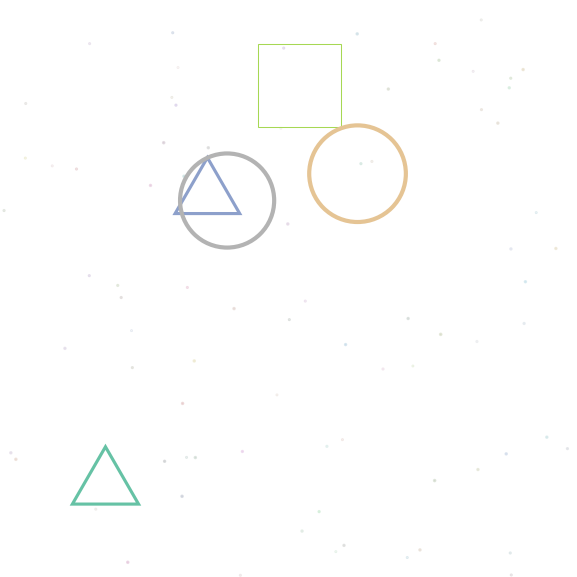[{"shape": "triangle", "thickness": 1.5, "radius": 0.33, "center": [0.183, 0.159]}, {"shape": "triangle", "thickness": 1.5, "radius": 0.32, "center": [0.359, 0.662]}, {"shape": "square", "thickness": 0.5, "radius": 0.36, "center": [0.519, 0.851]}, {"shape": "circle", "thickness": 2, "radius": 0.42, "center": [0.619, 0.698]}, {"shape": "circle", "thickness": 2, "radius": 0.41, "center": [0.393, 0.652]}]